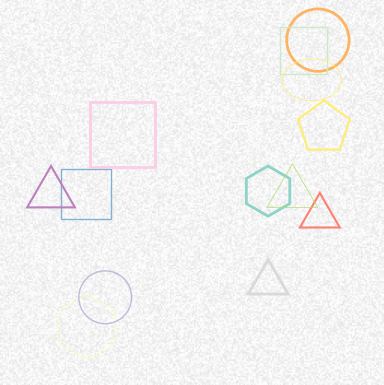[{"shape": "hexagon", "thickness": 2, "radius": 0.33, "center": [0.696, 0.504]}, {"shape": "hexagon", "thickness": 0.5, "radius": 0.42, "center": [0.226, 0.151]}, {"shape": "circle", "thickness": 1, "radius": 0.34, "center": [0.273, 0.228]}, {"shape": "triangle", "thickness": 1.5, "radius": 0.3, "center": [0.831, 0.439]}, {"shape": "square", "thickness": 1, "radius": 0.33, "center": [0.223, 0.496]}, {"shape": "circle", "thickness": 2, "radius": 0.41, "center": [0.826, 0.896]}, {"shape": "triangle", "thickness": 0.5, "radius": 0.38, "center": [0.759, 0.499]}, {"shape": "square", "thickness": 2, "radius": 0.42, "center": [0.319, 0.65]}, {"shape": "triangle", "thickness": 2, "radius": 0.3, "center": [0.697, 0.266]}, {"shape": "triangle", "thickness": 1.5, "radius": 0.36, "center": [0.133, 0.497]}, {"shape": "square", "thickness": 1, "radius": 0.3, "center": [0.789, 0.869]}, {"shape": "pentagon", "thickness": 1.5, "radius": 0.35, "center": [0.841, 0.669]}, {"shape": "oval", "thickness": 0.5, "radius": 0.39, "center": [0.81, 0.792]}]